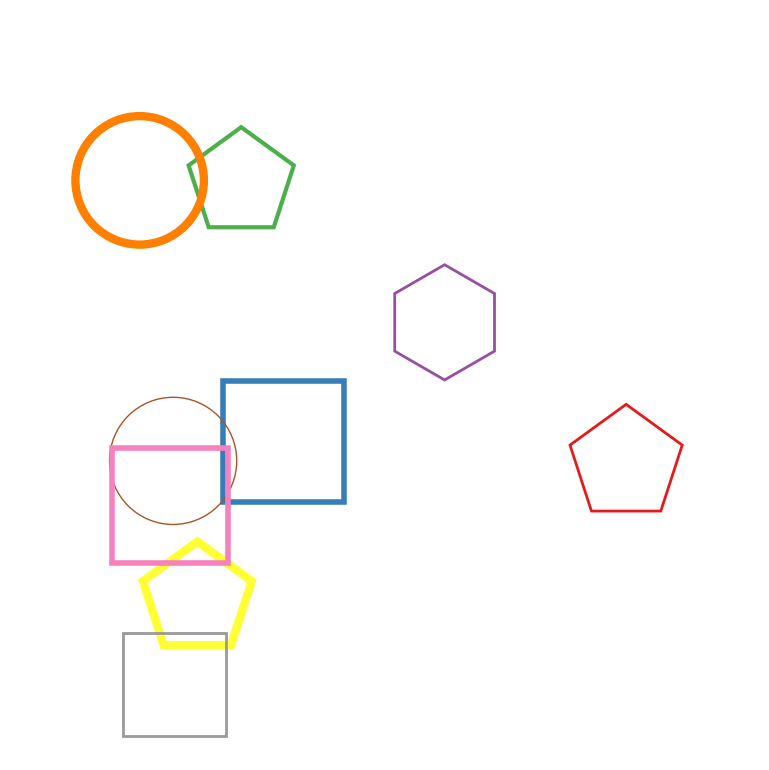[{"shape": "pentagon", "thickness": 1, "radius": 0.38, "center": [0.813, 0.398]}, {"shape": "square", "thickness": 2, "radius": 0.39, "center": [0.369, 0.427]}, {"shape": "pentagon", "thickness": 1.5, "radius": 0.36, "center": [0.313, 0.763]}, {"shape": "hexagon", "thickness": 1, "radius": 0.37, "center": [0.577, 0.581]}, {"shape": "circle", "thickness": 3, "radius": 0.42, "center": [0.181, 0.766]}, {"shape": "pentagon", "thickness": 3, "radius": 0.37, "center": [0.256, 0.222]}, {"shape": "circle", "thickness": 0.5, "radius": 0.41, "center": [0.225, 0.401]}, {"shape": "square", "thickness": 2, "radius": 0.38, "center": [0.221, 0.344]}, {"shape": "square", "thickness": 1, "radius": 0.33, "center": [0.226, 0.111]}]